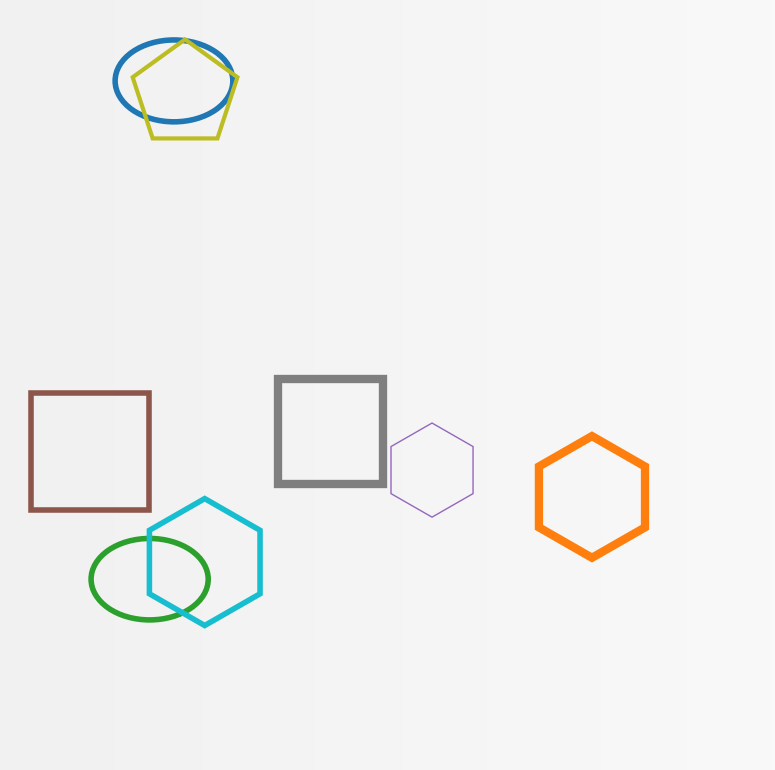[{"shape": "oval", "thickness": 2, "radius": 0.38, "center": [0.224, 0.895]}, {"shape": "hexagon", "thickness": 3, "radius": 0.4, "center": [0.764, 0.355]}, {"shape": "oval", "thickness": 2, "radius": 0.38, "center": [0.193, 0.248]}, {"shape": "hexagon", "thickness": 0.5, "radius": 0.31, "center": [0.557, 0.39]}, {"shape": "square", "thickness": 2, "radius": 0.38, "center": [0.116, 0.414]}, {"shape": "square", "thickness": 3, "radius": 0.34, "center": [0.426, 0.439]}, {"shape": "pentagon", "thickness": 1.5, "radius": 0.36, "center": [0.239, 0.878]}, {"shape": "hexagon", "thickness": 2, "radius": 0.41, "center": [0.264, 0.27]}]